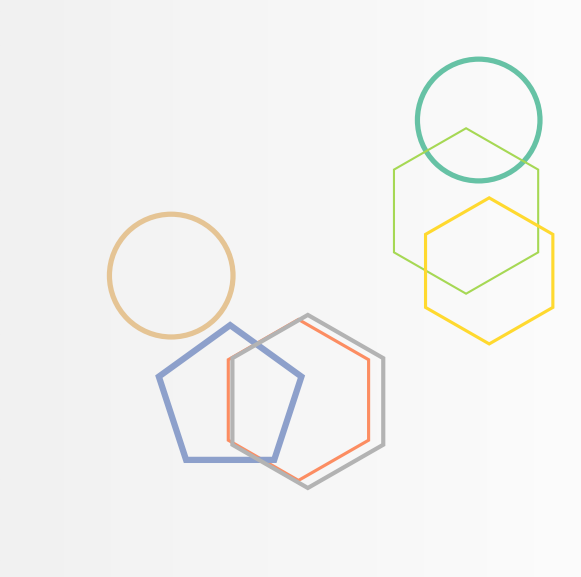[{"shape": "circle", "thickness": 2.5, "radius": 0.53, "center": [0.824, 0.791]}, {"shape": "hexagon", "thickness": 1.5, "radius": 0.7, "center": [0.513, 0.307]}, {"shape": "pentagon", "thickness": 3, "radius": 0.64, "center": [0.396, 0.307]}, {"shape": "hexagon", "thickness": 1, "radius": 0.72, "center": [0.802, 0.634]}, {"shape": "hexagon", "thickness": 1.5, "radius": 0.63, "center": [0.842, 0.53]}, {"shape": "circle", "thickness": 2.5, "radius": 0.53, "center": [0.295, 0.522]}, {"shape": "hexagon", "thickness": 2, "radius": 0.75, "center": [0.53, 0.304]}]